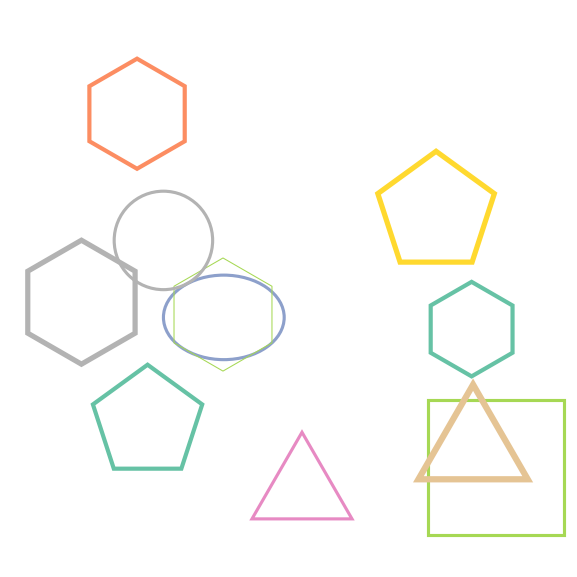[{"shape": "hexagon", "thickness": 2, "radius": 0.41, "center": [0.817, 0.429]}, {"shape": "pentagon", "thickness": 2, "radius": 0.5, "center": [0.256, 0.268]}, {"shape": "hexagon", "thickness": 2, "radius": 0.48, "center": [0.237, 0.802]}, {"shape": "oval", "thickness": 1.5, "radius": 0.52, "center": [0.388, 0.45]}, {"shape": "triangle", "thickness": 1.5, "radius": 0.5, "center": [0.523, 0.151]}, {"shape": "square", "thickness": 1.5, "radius": 0.59, "center": [0.859, 0.19]}, {"shape": "hexagon", "thickness": 0.5, "radius": 0.49, "center": [0.386, 0.454]}, {"shape": "pentagon", "thickness": 2.5, "radius": 0.53, "center": [0.755, 0.631]}, {"shape": "triangle", "thickness": 3, "radius": 0.55, "center": [0.819, 0.224]}, {"shape": "hexagon", "thickness": 2.5, "radius": 0.54, "center": [0.141, 0.476]}, {"shape": "circle", "thickness": 1.5, "radius": 0.43, "center": [0.283, 0.583]}]